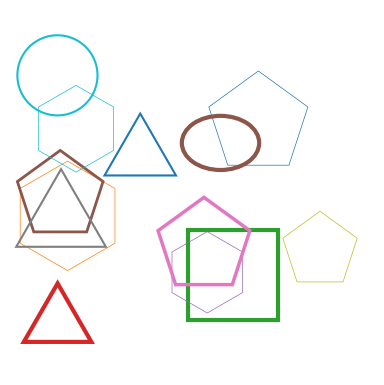[{"shape": "triangle", "thickness": 1.5, "radius": 0.54, "center": [0.364, 0.598]}, {"shape": "pentagon", "thickness": 0.5, "radius": 0.68, "center": [0.671, 0.68]}, {"shape": "hexagon", "thickness": 0.5, "radius": 0.71, "center": [0.176, 0.439]}, {"shape": "square", "thickness": 3, "radius": 0.59, "center": [0.604, 0.286]}, {"shape": "triangle", "thickness": 3, "radius": 0.51, "center": [0.15, 0.163]}, {"shape": "hexagon", "thickness": 0.5, "radius": 0.53, "center": [0.538, 0.293]}, {"shape": "pentagon", "thickness": 2, "radius": 0.58, "center": [0.156, 0.492]}, {"shape": "oval", "thickness": 3, "radius": 0.5, "center": [0.573, 0.629]}, {"shape": "pentagon", "thickness": 2.5, "radius": 0.63, "center": [0.53, 0.362]}, {"shape": "triangle", "thickness": 1.5, "radius": 0.67, "center": [0.159, 0.426]}, {"shape": "pentagon", "thickness": 0.5, "radius": 0.51, "center": [0.831, 0.35]}, {"shape": "hexagon", "thickness": 0.5, "radius": 0.56, "center": [0.197, 0.666]}, {"shape": "circle", "thickness": 1.5, "radius": 0.52, "center": [0.149, 0.804]}]